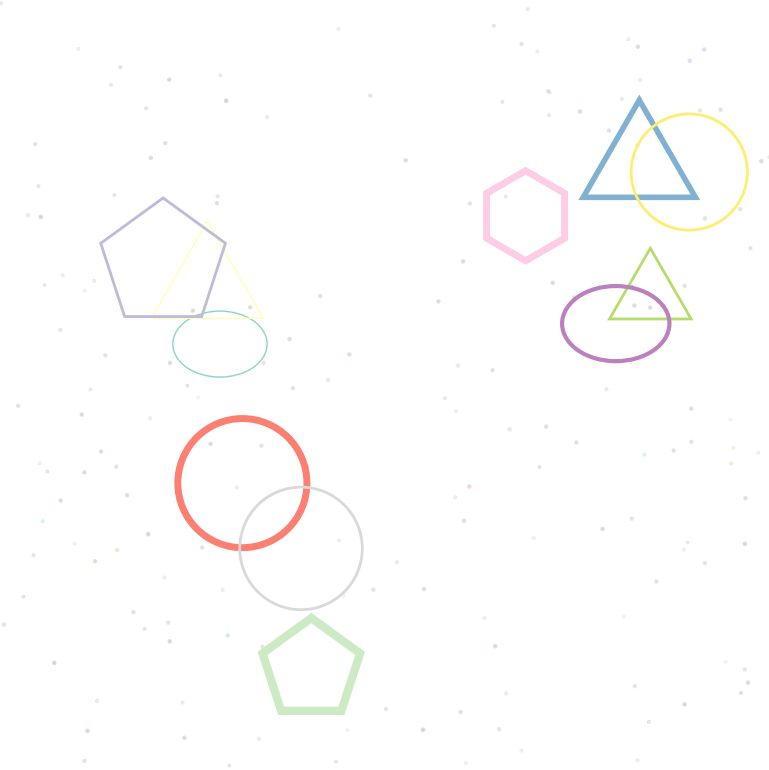[{"shape": "oval", "thickness": 0.5, "radius": 0.31, "center": [0.286, 0.553]}, {"shape": "triangle", "thickness": 0.5, "radius": 0.42, "center": [0.269, 0.629]}, {"shape": "pentagon", "thickness": 1, "radius": 0.43, "center": [0.212, 0.658]}, {"shape": "circle", "thickness": 2.5, "radius": 0.42, "center": [0.315, 0.373]}, {"shape": "triangle", "thickness": 2, "radius": 0.42, "center": [0.83, 0.786]}, {"shape": "triangle", "thickness": 1, "radius": 0.31, "center": [0.845, 0.616]}, {"shape": "hexagon", "thickness": 2.5, "radius": 0.29, "center": [0.683, 0.72]}, {"shape": "circle", "thickness": 1, "radius": 0.4, "center": [0.391, 0.288]}, {"shape": "oval", "thickness": 1.5, "radius": 0.35, "center": [0.8, 0.58]}, {"shape": "pentagon", "thickness": 3, "radius": 0.33, "center": [0.404, 0.131]}, {"shape": "circle", "thickness": 1, "radius": 0.38, "center": [0.895, 0.777]}]